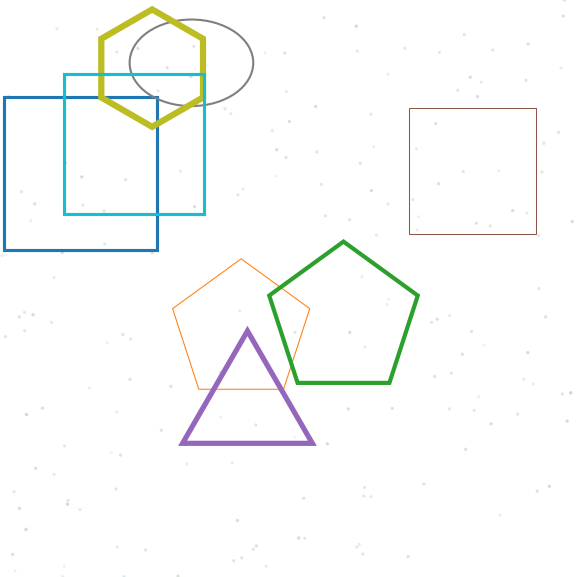[{"shape": "square", "thickness": 1.5, "radius": 0.66, "center": [0.139, 0.698]}, {"shape": "pentagon", "thickness": 0.5, "radius": 0.62, "center": [0.418, 0.426]}, {"shape": "pentagon", "thickness": 2, "radius": 0.68, "center": [0.595, 0.446]}, {"shape": "triangle", "thickness": 2.5, "radius": 0.65, "center": [0.429, 0.296]}, {"shape": "square", "thickness": 0.5, "radius": 0.55, "center": [0.819, 0.703]}, {"shape": "oval", "thickness": 1, "radius": 0.54, "center": [0.331, 0.89]}, {"shape": "hexagon", "thickness": 3, "radius": 0.51, "center": [0.263, 0.881]}, {"shape": "square", "thickness": 1.5, "radius": 0.61, "center": [0.232, 0.75]}]